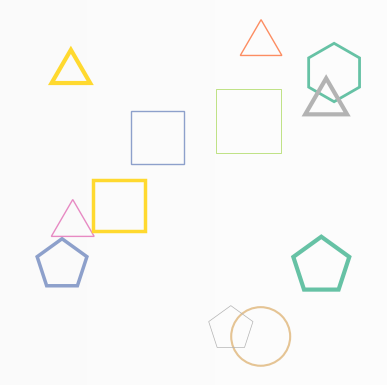[{"shape": "pentagon", "thickness": 3, "radius": 0.38, "center": [0.829, 0.309]}, {"shape": "hexagon", "thickness": 2, "radius": 0.38, "center": [0.862, 0.812]}, {"shape": "triangle", "thickness": 1, "radius": 0.31, "center": [0.674, 0.887]}, {"shape": "square", "thickness": 1, "radius": 0.34, "center": [0.406, 0.643]}, {"shape": "pentagon", "thickness": 2.5, "radius": 0.34, "center": [0.16, 0.312]}, {"shape": "triangle", "thickness": 1, "radius": 0.32, "center": [0.188, 0.418]}, {"shape": "square", "thickness": 0.5, "radius": 0.42, "center": [0.641, 0.686]}, {"shape": "triangle", "thickness": 3, "radius": 0.29, "center": [0.183, 0.813]}, {"shape": "square", "thickness": 2.5, "radius": 0.33, "center": [0.307, 0.466]}, {"shape": "circle", "thickness": 1.5, "radius": 0.38, "center": [0.673, 0.126]}, {"shape": "triangle", "thickness": 3, "radius": 0.31, "center": [0.842, 0.734]}, {"shape": "pentagon", "thickness": 0.5, "radius": 0.3, "center": [0.596, 0.146]}]